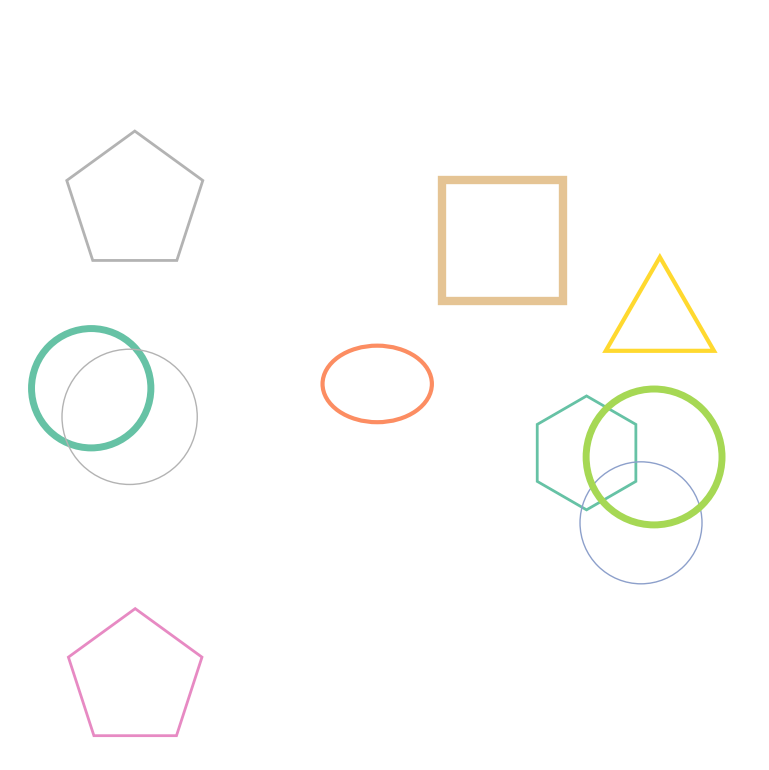[{"shape": "hexagon", "thickness": 1, "radius": 0.37, "center": [0.762, 0.412]}, {"shape": "circle", "thickness": 2.5, "radius": 0.39, "center": [0.118, 0.496]}, {"shape": "oval", "thickness": 1.5, "radius": 0.35, "center": [0.49, 0.501]}, {"shape": "circle", "thickness": 0.5, "radius": 0.4, "center": [0.832, 0.321]}, {"shape": "pentagon", "thickness": 1, "radius": 0.46, "center": [0.176, 0.118]}, {"shape": "circle", "thickness": 2.5, "radius": 0.44, "center": [0.849, 0.407]}, {"shape": "triangle", "thickness": 1.5, "radius": 0.41, "center": [0.857, 0.585]}, {"shape": "square", "thickness": 3, "radius": 0.39, "center": [0.653, 0.688]}, {"shape": "circle", "thickness": 0.5, "radius": 0.44, "center": [0.168, 0.459]}, {"shape": "pentagon", "thickness": 1, "radius": 0.46, "center": [0.175, 0.737]}]